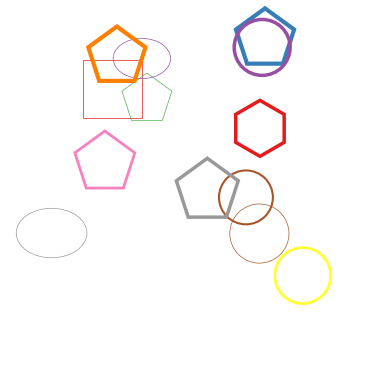[{"shape": "square", "thickness": 0.5, "radius": 0.38, "center": [0.292, 0.768]}, {"shape": "hexagon", "thickness": 2.5, "radius": 0.36, "center": [0.675, 0.667]}, {"shape": "pentagon", "thickness": 3, "radius": 0.4, "center": [0.688, 0.899]}, {"shape": "pentagon", "thickness": 0.5, "radius": 0.34, "center": [0.382, 0.742]}, {"shape": "circle", "thickness": 2.5, "radius": 0.36, "center": [0.681, 0.877]}, {"shape": "oval", "thickness": 0.5, "radius": 0.37, "center": [0.369, 0.848]}, {"shape": "pentagon", "thickness": 3, "radius": 0.39, "center": [0.304, 0.853]}, {"shape": "circle", "thickness": 2, "radius": 0.36, "center": [0.786, 0.284]}, {"shape": "circle", "thickness": 0.5, "radius": 0.38, "center": [0.674, 0.393]}, {"shape": "circle", "thickness": 1.5, "radius": 0.35, "center": [0.639, 0.487]}, {"shape": "pentagon", "thickness": 2, "radius": 0.41, "center": [0.272, 0.578]}, {"shape": "pentagon", "thickness": 2.5, "radius": 0.42, "center": [0.538, 0.504]}, {"shape": "oval", "thickness": 0.5, "radius": 0.46, "center": [0.134, 0.395]}]